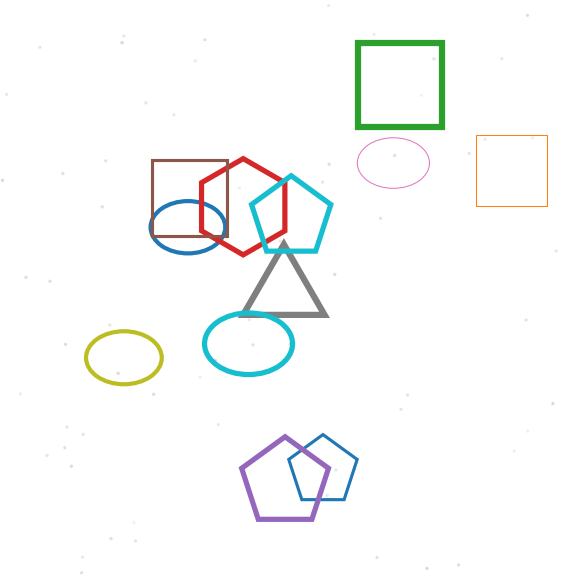[{"shape": "oval", "thickness": 2, "radius": 0.32, "center": [0.325, 0.606]}, {"shape": "pentagon", "thickness": 1.5, "radius": 0.31, "center": [0.559, 0.184]}, {"shape": "square", "thickness": 0.5, "radius": 0.31, "center": [0.886, 0.704]}, {"shape": "square", "thickness": 3, "radius": 0.36, "center": [0.693, 0.852]}, {"shape": "hexagon", "thickness": 2.5, "radius": 0.42, "center": [0.421, 0.641]}, {"shape": "pentagon", "thickness": 2.5, "radius": 0.4, "center": [0.494, 0.164]}, {"shape": "square", "thickness": 1.5, "radius": 0.33, "center": [0.328, 0.656]}, {"shape": "oval", "thickness": 0.5, "radius": 0.31, "center": [0.681, 0.717]}, {"shape": "triangle", "thickness": 3, "radius": 0.41, "center": [0.492, 0.495]}, {"shape": "oval", "thickness": 2, "radius": 0.33, "center": [0.215, 0.38]}, {"shape": "oval", "thickness": 2.5, "radius": 0.38, "center": [0.43, 0.404]}, {"shape": "pentagon", "thickness": 2.5, "radius": 0.36, "center": [0.504, 0.623]}]